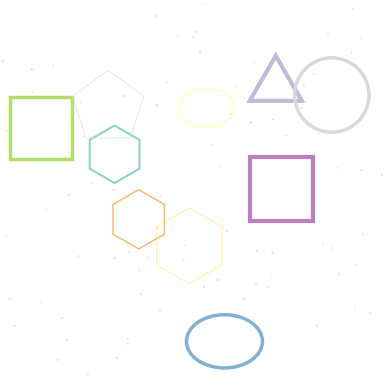[{"shape": "hexagon", "thickness": 1.5, "radius": 0.37, "center": [0.298, 0.599]}, {"shape": "oval", "thickness": 1, "radius": 0.36, "center": [0.537, 0.72]}, {"shape": "triangle", "thickness": 3, "radius": 0.39, "center": [0.716, 0.777]}, {"shape": "oval", "thickness": 2.5, "radius": 0.49, "center": [0.583, 0.113]}, {"shape": "hexagon", "thickness": 1, "radius": 0.39, "center": [0.36, 0.43]}, {"shape": "square", "thickness": 2.5, "radius": 0.4, "center": [0.106, 0.667]}, {"shape": "circle", "thickness": 2.5, "radius": 0.48, "center": [0.862, 0.753]}, {"shape": "square", "thickness": 3, "radius": 0.41, "center": [0.731, 0.51]}, {"shape": "pentagon", "thickness": 0.5, "radius": 0.49, "center": [0.281, 0.72]}, {"shape": "hexagon", "thickness": 0.5, "radius": 0.49, "center": [0.492, 0.362]}]